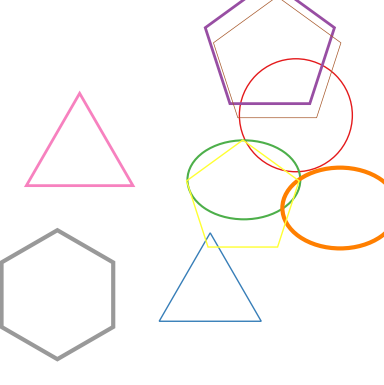[{"shape": "circle", "thickness": 1, "radius": 0.73, "center": [0.768, 0.701]}, {"shape": "triangle", "thickness": 1, "radius": 0.77, "center": [0.546, 0.242]}, {"shape": "oval", "thickness": 1.5, "radius": 0.73, "center": [0.633, 0.533]}, {"shape": "pentagon", "thickness": 2, "radius": 0.88, "center": [0.701, 0.874]}, {"shape": "oval", "thickness": 3, "radius": 0.75, "center": [0.883, 0.46]}, {"shape": "pentagon", "thickness": 1, "radius": 0.77, "center": [0.631, 0.483]}, {"shape": "pentagon", "thickness": 0.5, "radius": 0.87, "center": [0.72, 0.835]}, {"shape": "triangle", "thickness": 2, "radius": 0.8, "center": [0.207, 0.598]}, {"shape": "hexagon", "thickness": 3, "radius": 0.84, "center": [0.149, 0.235]}]